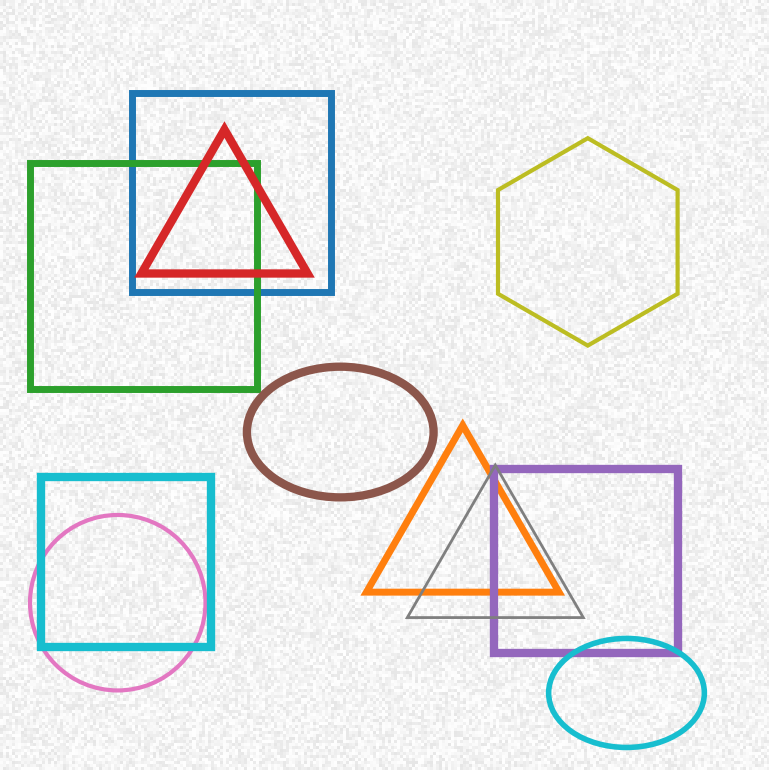[{"shape": "square", "thickness": 2.5, "radius": 0.64, "center": [0.301, 0.75]}, {"shape": "triangle", "thickness": 2.5, "radius": 0.72, "center": [0.601, 0.303]}, {"shape": "square", "thickness": 2.5, "radius": 0.74, "center": [0.186, 0.642]}, {"shape": "triangle", "thickness": 3, "radius": 0.62, "center": [0.292, 0.707]}, {"shape": "square", "thickness": 3, "radius": 0.6, "center": [0.761, 0.271]}, {"shape": "oval", "thickness": 3, "radius": 0.61, "center": [0.442, 0.439]}, {"shape": "circle", "thickness": 1.5, "radius": 0.57, "center": [0.153, 0.217]}, {"shape": "triangle", "thickness": 1, "radius": 0.66, "center": [0.643, 0.264]}, {"shape": "hexagon", "thickness": 1.5, "radius": 0.67, "center": [0.763, 0.686]}, {"shape": "oval", "thickness": 2, "radius": 0.51, "center": [0.814, 0.1]}, {"shape": "square", "thickness": 3, "radius": 0.55, "center": [0.164, 0.27]}]